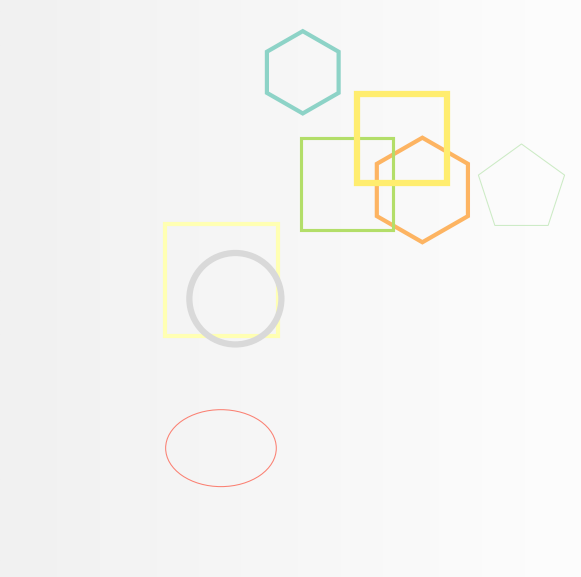[{"shape": "hexagon", "thickness": 2, "radius": 0.36, "center": [0.521, 0.874]}, {"shape": "square", "thickness": 2, "radius": 0.49, "center": [0.381, 0.514]}, {"shape": "oval", "thickness": 0.5, "radius": 0.48, "center": [0.38, 0.223]}, {"shape": "hexagon", "thickness": 2, "radius": 0.45, "center": [0.727, 0.67]}, {"shape": "square", "thickness": 1.5, "radius": 0.4, "center": [0.598, 0.68]}, {"shape": "circle", "thickness": 3, "radius": 0.4, "center": [0.405, 0.482]}, {"shape": "pentagon", "thickness": 0.5, "radius": 0.39, "center": [0.897, 0.672]}, {"shape": "square", "thickness": 3, "radius": 0.38, "center": [0.692, 0.759]}]